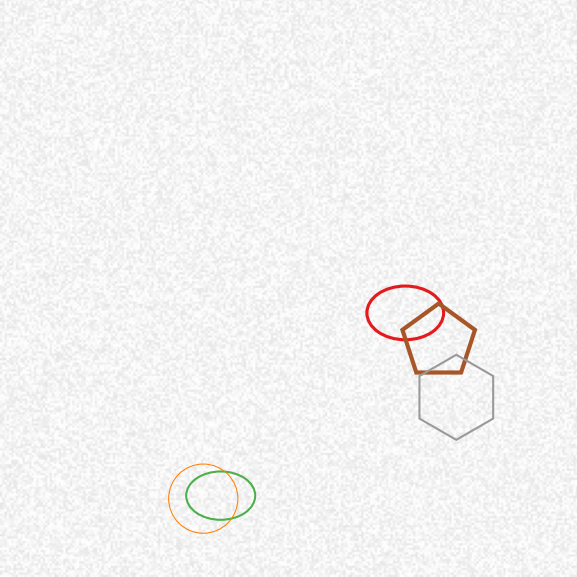[{"shape": "oval", "thickness": 1.5, "radius": 0.33, "center": [0.702, 0.457]}, {"shape": "oval", "thickness": 1, "radius": 0.3, "center": [0.382, 0.141]}, {"shape": "circle", "thickness": 0.5, "radius": 0.3, "center": [0.352, 0.136]}, {"shape": "pentagon", "thickness": 2, "radius": 0.33, "center": [0.76, 0.407]}, {"shape": "hexagon", "thickness": 1, "radius": 0.37, "center": [0.79, 0.311]}]